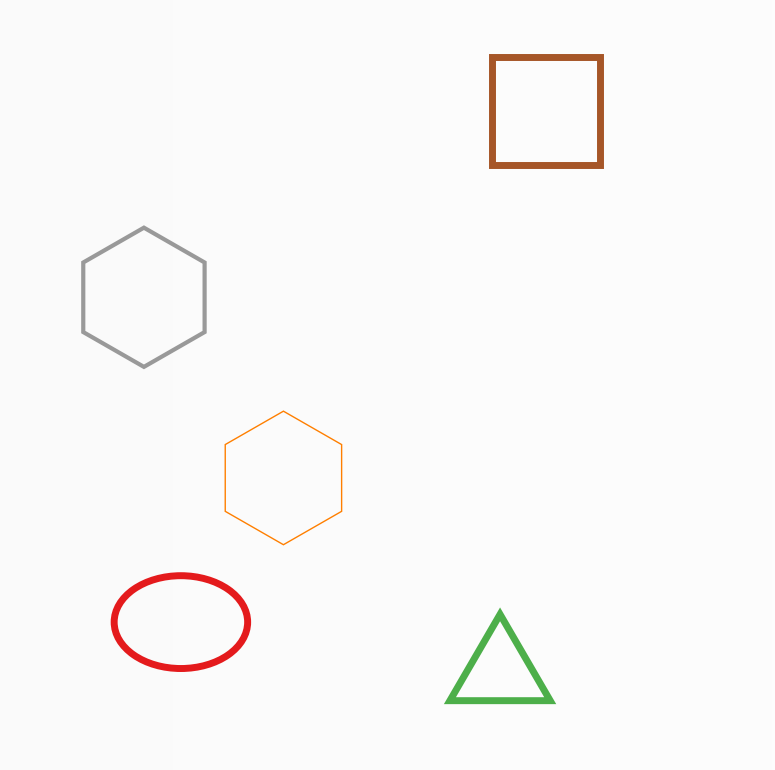[{"shape": "oval", "thickness": 2.5, "radius": 0.43, "center": [0.233, 0.192]}, {"shape": "triangle", "thickness": 2.5, "radius": 0.37, "center": [0.645, 0.127]}, {"shape": "hexagon", "thickness": 0.5, "radius": 0.43, "center": [0.366, 0.379]}, {"shape": "square", "thickness": 2.5, "radius": 0.35, "center": [0.705, 0.856]}, {"shape": "hexagon", "thickness": 1.5, "radius": 0.45, "center": [0.186, 0.614]}]